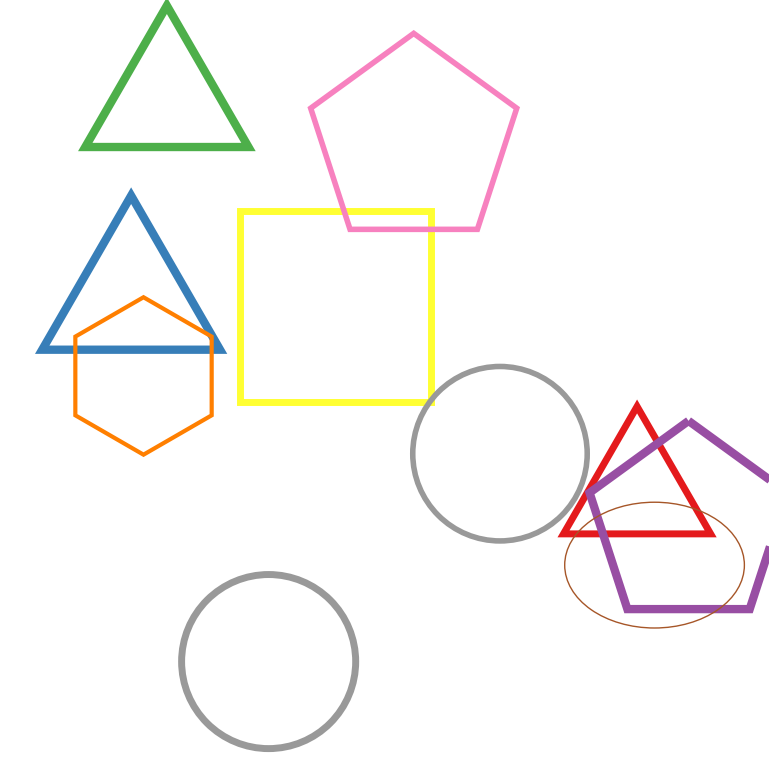[{"shape": "triangle", "thickness": 2.5, "radius": 0.55, "center": [0.827, 0.362]}, {"shape": "triangle", "thickness": 3, "radius": 0.67, "center": [0.17, 0.613]}, {"shape": "triangle", "thickness": 3, "radius": 0.61, "center": [0.217, 0.87]}, {"shape": "pentagon", "thickness": 3, "radius": 0.68, "center": [0.894, 0.318]}, {"shape": "hexagon", "thickness": 1.5, "radius": 0.51, "center": [0.186, 0.512]}, {"shape": "square", "thickness": 2.5, "radius": 0.62, "center": [0.436, 0.602]}, {"shape": "oval", "thickness": 0.5, "radius": 0.58, "center": [0.85, 0.266]}, {"shape": "pentagon", "thickness": 2, "radius": 0.7, "center": [0.537, 0.816]}, {"shape": "circle", "thickness": 2.5, "radius": 0.57, "center": [0.349, 0.141]}, {"shape": "circle", "thickness": 2, "radius": 0.57, "center": [0.649, 0.411]}]